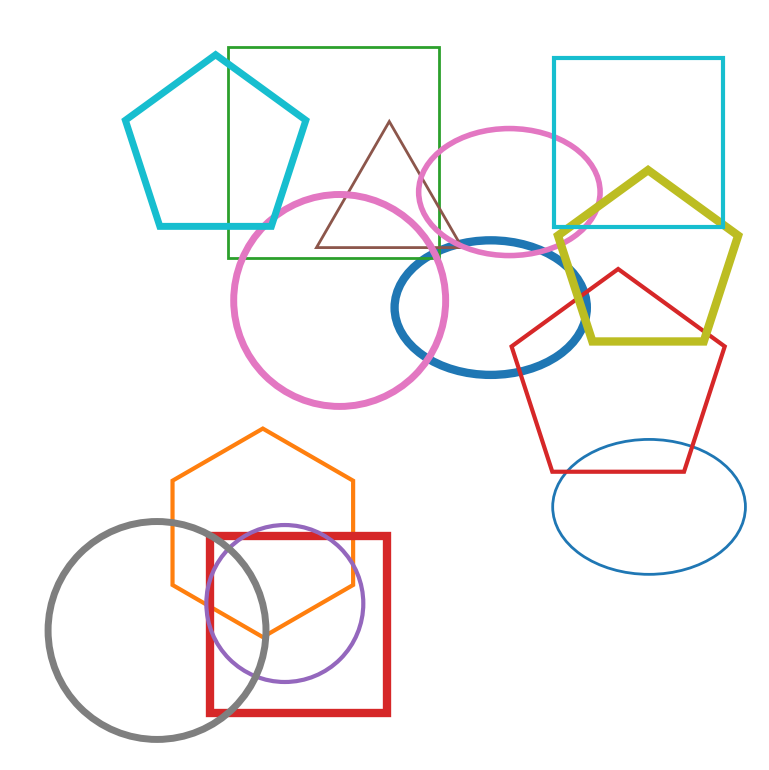[{"shape": "oval", "thickness": 1, "radius": 0.63, "center": [0.843, 0.342]}, {"shape": "oval", "thickness": 3, "radius": 0.62, "center": [0.637, 0.601]}, {"shape": "hexagon", "thickness": 1.5, "radius": 0.68, "center": [0.341, 0.308]}, {"shape": "square", "thickness": 1, "radius": 0.69, "center": [0.433, 0.803]}, {"shape": "square", "thickness": 3, "radius": 0.57, "center": [0.388, 0.189]}, {"shape": "pentagon", "thickness": 1.5, "radius": 0.73, "center": [0.803, 0.505]}, {"shape": "circle", "thickness": 1.5, "radius": 0.51, "center": [0.37, 0.216]}, {"shape": "triangle", "thickness": 1, "radius": 0.55, "center": [0.506, 0.733]}, {"shape": "circle", "thickness": 2.5, "radius": 0.69, "center": [0.441, 0.61]}, {"shape": "oval", "thickness": 2, "radius": 0.59, "center": [0.662, 0.751]}, {"shape": "circle", "thickness": 2.5, "radius": 0.71, "center": [0.204, 0.181]}, {"shape": "pentagon", "thickness": 3, "radius": 0.62, "center": [0.842, 0.656]}, {"shape": "square", "thickness": 1.5, "radius": 0.55, "center": [0.83, 0.815]}, {"shape": "pentagon", "thickness": 2.5, "radius": 0.62, "center": [0.28, 0.806]}]